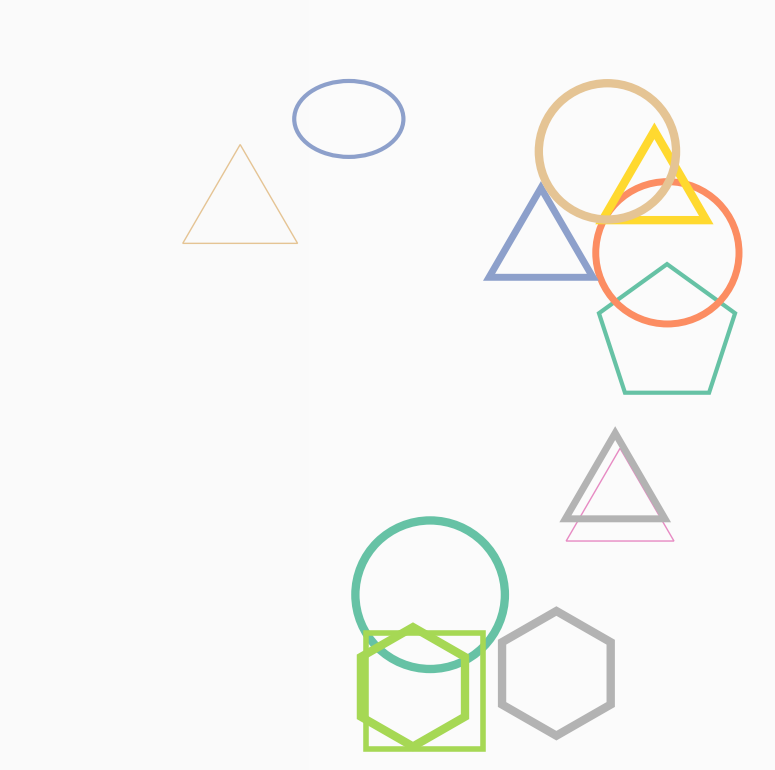[{"shape": "pentagon", "thickness": 1.5, "radius": 0.46, "center": [0.861, 0.565]}, {"shape": "circle", "thickness": 3, "radius": 0.48, "center": [0.555, 0.228]}, {"shape": "circle", "thickness": 2.5, "radius": 0.46, "center": [0.861, 0.672]}, {"shape": "oval", "thickness": 1.5, "radius": 0.35, "center": [0.45, 0.846]}, {"shape": "triangle", "thickness": 2.5, "radius": 0.39, "center": [0.698, 0.679]}, {"shape": "triangle", "thickness": 0.5, "radius": 0.4, "center": [0.8, 0.338]}, {"shape": "hexagon", "thickness": 3, "radius": 0.39, "center": [0.533, 0.108]}, {"shape": "square", "thickness": 2, "radius": 0.38, "center": [0.548, 0.103]}, {"shape": "triangle", "thickness": 3, "radius": 0.39, "center": [0.844, 0.753]}, {"shape": "triangle", "thickness": 0.5, "radius": 0.43, "center": [0.31, 0.727]}, {"shape": "circle", "thickness": 3, "radius": 0.44, "center": [0.784, 0.803]}, {"shape": "hexagon", "thickness": 3, "radius": 0.4, "center": [0.718, 0.126]}, {"shape": "triangle", "thickness": 2.5, "radius": 0.37, "center": [0.794, 0.363]}]